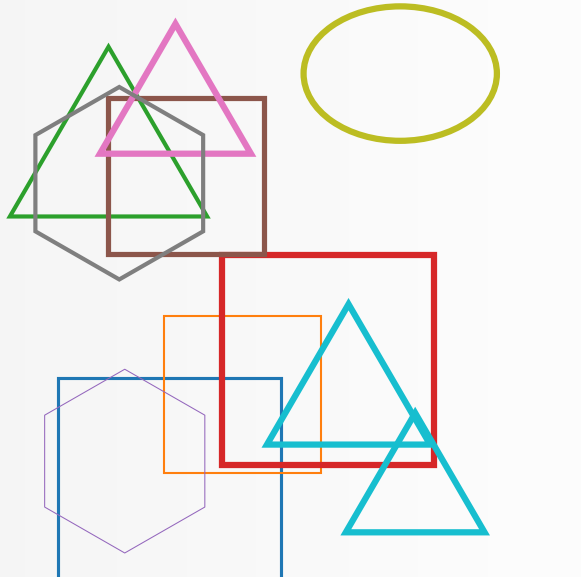[{"shape": "square", "thickness": 1.5, "radius": 0.96, "center": [0.291, 0.153]}, {"shape": "square", "thickness": 1, "radius": 0.68, "center": [0.418, 0.316]}, {"shape": "triangle", "thickness": 2, "radius": 0.98, "center": [0.187, 0.722]}, {"shape": "square", "thickness": 3, "radius": 0.91, "center": [0.564, 0.375]}, {"shape": "hexagon", "thickness": 0.5, "radius": 0.8, "center": [0.215, 0.201]}, {"shape": "square", "thickness": 2.5, "radius": 0.67, "center": [0.32, 0.694]}, {"shape": "triangle", "thickness": 3, "radius": 0.75, "center": [0.302, 0.808]}, {"shape": "hexagon", "thickness": 2, "radius": 0.83, "center": [0.205, 0.682]}, {"shape": "oval", "thickness": 3, "radius": 0.83, "center": [0.689, 0.872]}, {"shape": "triangle", "thickness": 3, "radius": 0.81, "center": [0.6, 0.31]}, {"shape": "triangle", "thickness": 3, "radius": 0.69, "center": [0.714, 0.146]}]